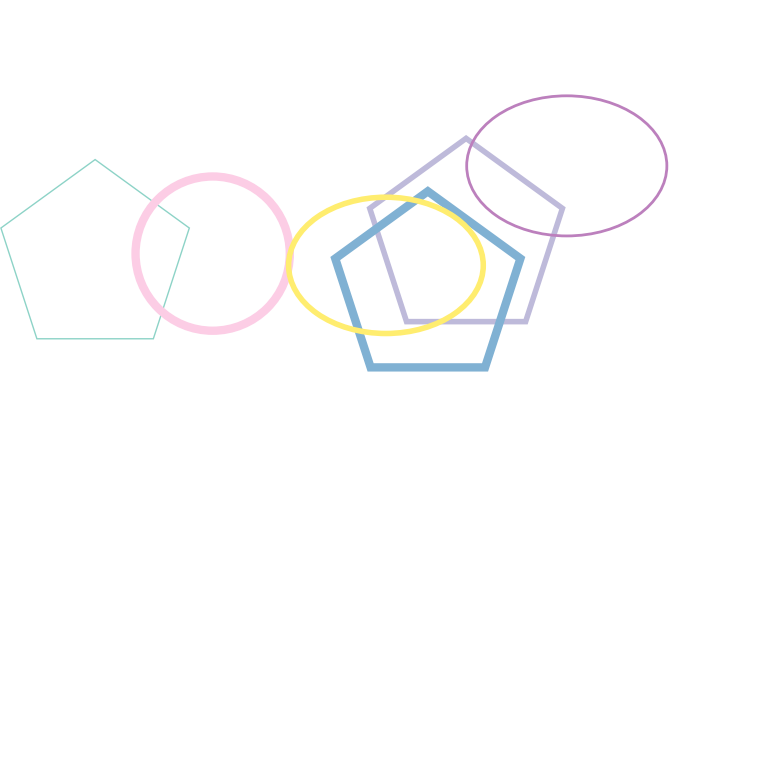[{"shape": "pentagon", "thickness": 0.5, "radius": 0.64, "center": [0.124, 0.664]}, {"shape": "pentagon", "thickness": 2, "radius": 0.66, "center": [0.605, 0.689]}, {"shape": "pentagon", "thickness": 3, "radius": 0.63, "center": [0.556, 0.625]}, {"shape": "circle", "thickness": 3, "radius": 0.5, "center": [0.276, 0.671]}, {"shape": "oval", "thickness": 1, "radius": 0.65, "center": [0.736, 0.785]}, {"shape": "oval", "thickness": 2, "radius": 0.63, "center": [0.501, 0.655]}]